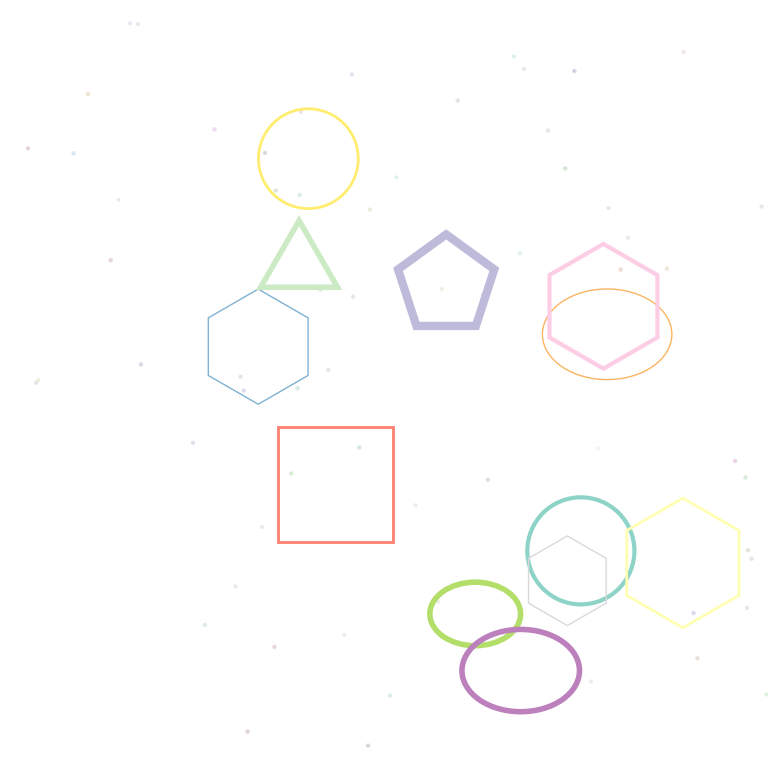[{"shape": "circle", "thickness": 1.5, "radius": 0.35, "center": [0.754, 0.285]}, {"shape": "hexagon", "thickness": 1, "radius": 0.42, "center": [0.887, 0.269]}, {"shape": "pentagon", "thickness": 3, "radius": 0.33, "center": [0.579, 0.63]}, {"shape": "square", "thickness": 1, "radius": 0.37, "center": [0.435, 0.371]}, {"shape": "hexagon", "thickness": 0.5, "radius": 0.37, "center": [0.335, 0.55]}, {"shape": "oval", "thickness": 0.5, "radius": 0.42, "center": [0.788, 0.566]}, {"shape": "oval", "thickness": 2, "radius": 0.29, "center": [0.617, 0.203]}, {"shape": "hexagon", "thickness": 1.5, "radius": 0.4, "center": [0.784, 0.602]}, {"shape": "hexagon", "thickness": 0.5, "radius": 0.29, "center": [0.737, 0.246]}, {"shape": "oval", "thickness": 2, "radius": 0.38, "center": [0.676, 0.129]}, {"shape": "triangle", "thickness": 2, "radius": 0.29, "center": [0.388, 0.656]}, {"shape": "circle", "thickness": 1, "radius": 0.32, "center": [0.4, 0.794]}]